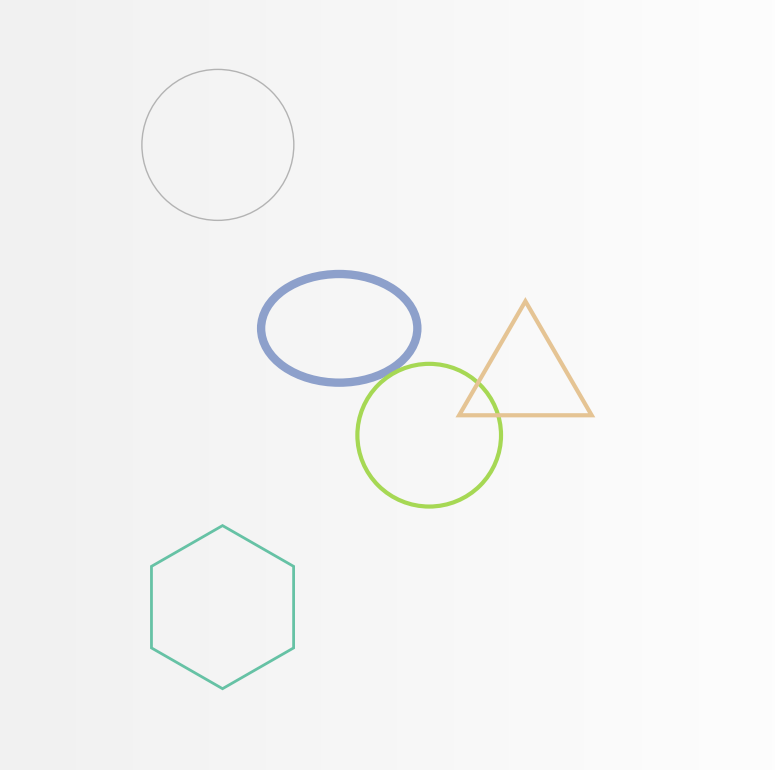[{"shape": "hexagon", "thickness": 1, "radius": 0.53, "center": [0.287, 0.211]}, {"shape": "oval", "thickness": 3, "radius": 0.5, "center": [0.438, 0.574]}, {"shape": "circle", "thickness": 1.5, "radius": 0.46, "center": [0.554, 0.435]}, {"shape": "triangle", "thickness": 1.5, "radius": 0.49, "center": [0.678, 0.51]}, {"shape": "circle", "thickness": 0.5, "radius": 0.49, "center": [0.281, 0.812]}]